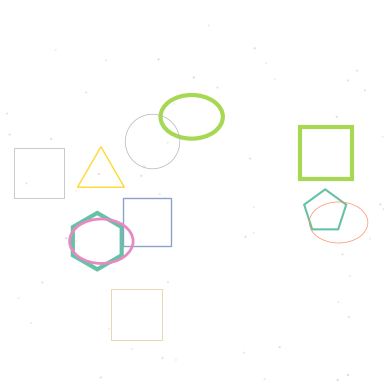[{"shape": "hexagon", "thickness": 3, "radius": 0.37, "center": [0.253, 0.374]}, {"shape": "pentagon", "thickness": 1.5, "radius": 0.29, "center": [0.845, 0.451]}, {"shape": "oval", "thickness": 0.5, "radius": 0.38, "center": [0.879, 0.422]}, {"shape": "square", "thickness": 1, "radius": 0.31, "center": [0.382, 0.423]}, {"shape": "oval", "thickness": 2, "radius": 0.41, "center": [0.263, 0.373]}, {"shape": "oval", "thickness": 3, "radius": 0.4, "center": [0.498, 0.697]}, {"shape": "square", "thickness": 3, "radius": 0.34, "center": [0.847, 0.601]}, {"shape": "triangle", "thickness": 1, "radius": 0.35, "center": [0.262, 0.549]}, {"shape": "square", "thickness": 0.5, "radius": 0.33, "center": [0.354, 0.184]}, {"shape": "square", "thickness": 0.5, "radius": 0.33, "center": [0.102, 0.551]}, {"shape": "circle", "thickness": 0.5, "radius": 0.35, "center": [0.396, 0.632]}]